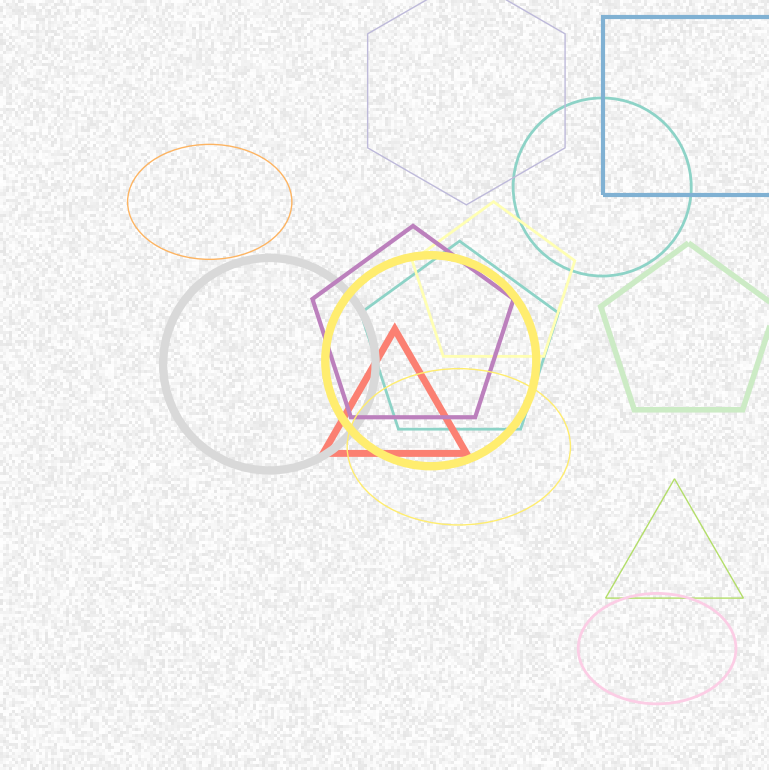[{"shape": "pentagon", "thickness": 1, "radius": 0.68, "center": [0.597, 0.552]}, {"shape": "circle", "thickness": 1, "radius": 0.58, "center": [0.782, 0.757]}, {"shape": "pentagon", "thickness": 1, "radius": 0.56, "center": [0.641, 0.627]}, {"shape": "hexagon", "thickness": 0.5, "radius": 0.74, "center": [0.606, 0.882]}, {"shape": "triangle", "thickness": 2.5, "radius": 0.54, "center": [0.513, 0.465]}, {"shape": "square", "thickness": 1.5, "radius": 0.58, "center": [0.898, 0.862]}, {"shape": "oval", "thickness": 0.5, "radius": 0.53, "center": [0.272, 0.738]}, {"shape": "triangle", "thickness": 0.5, "radius": 0.52, "center": [0.876, 0.275]}, {"shape": "oval", "thickness": 1, "radius": 0.51, "center": [0.853, 0.158]}, {"shape": "circle", "thickness": 3, "radius": 0.69, "center": [0.35, 0.527]}, {"shape": "pentagon", "thickness": 1.5, "radius": 0.69, "center": [0.536, 0.569]}, {"shape": "pentagon", "thickness": 2, "radius": 0.6, "center": [0.894, 0.565]}, {"shape": "circle", "thickness": 3, "radius": 0.69, "center": [0.559, 0.532]}, {"shape": "oval", "thickness": 0.5, "radius": 0.72, "center": [0.596, 0.42]}]